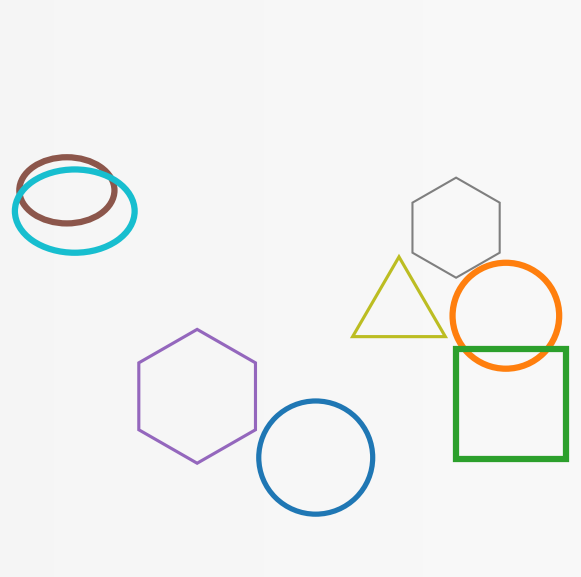[{"shape": "circle", "thickness": 2.5, "radius": 0.49, "center": [0.543, 0.207]}, {"shape": "circle", "thickness": 3, "radius": 0.46, "center": [0.87, 0.452]}, {"shape": "square", "thickness": 3, "radius": 0.47, "center": [0.879, 0.299]}, {"shape": "hexagon", "thickness": 1.5, "radius": 0.58, "center": [0.339, 0.313]}, {"shape": "oval", "thickness": 3, "radius": 0.41, "center": [0.115, 0.67]}, {"shape": "hexagon", "thickness": 1, "radius": 0.43, "center": [0.785, 0.605]}, {"shape": "triangle", "thickness": 1.5, "radius": 0.46, "center": [0.686, 0.462]}, {"shape": "oval", "thickness": 3, "radius": 0.52, "center": [0.129, 0.634]}]